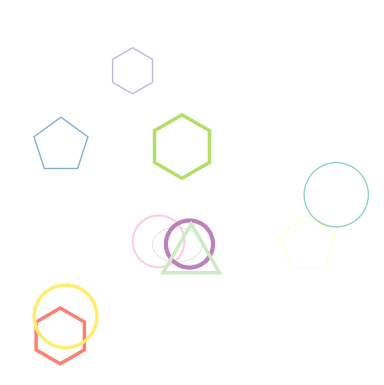[{"shape": "circle", "thickness": 1, "radius": 0.42, "center": [0.873, 0.494]}, {"shape": "pentagon", "thickness": 0.5, "radius": 0.38, "center": [0.799, 0.366]}, {"shape": "hexagon", "thickness": 1, "radius": 0.3, "center": [0.344, 0.816]}, {"shape": "hexagon", "thickness": 2.5, "radius": 0.36, "center": [0.156, 0.127]}, {"shape": "pentagon", "thickness": 1, "radius": 0.37, "center": [0.158, 0.622]}, {"shape": "hexagon", "thickness": 2.5, "radius": 0.41, "center": [0.473, 0.619]}, {"shape": "circle", "thickness": 1.5, "radius": 0.34, "center": [0.412, 0.373]}, {"shape": "oval", "thickness": 0.5, "radius": 0.32, "center": [0.461, 0.364]}, {"shape": "circle", "thickness": 3, "radius": 0.31, "center": [0.492, 0.366]}, {"shape": "triangle", "thickness": 2.5, "radius": 0.42, "center": [0.497, 0.334]}, {"shape": "circle", "thickness": 2.5, "radius": 0.41, "center": [0.17, 0.178]}]